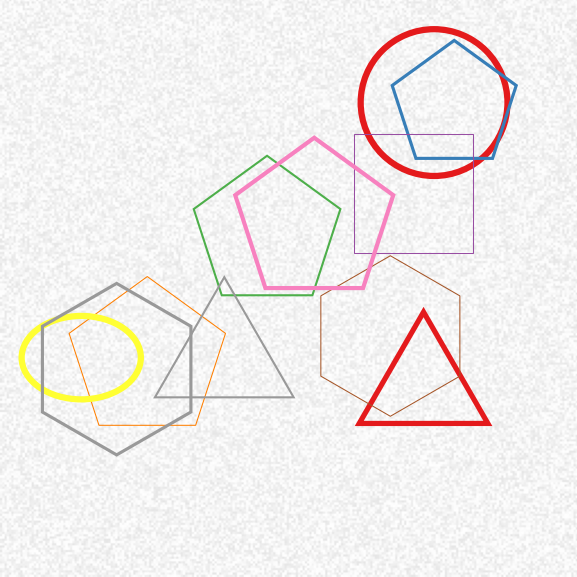[{"shape": "circle", "thickness": 3, "radius": 0.64, "center": [0.752, 0.822]}, {"shape": "triangle", "thickness": 2.5, "radius": 0.64, "center": [0.733, 0.33]}, {"shape": "pentagon", "thickness": 1.5, "radius": 0.56, "center": [0.787, 0.816]}, {"shape": "pentagon", "thickness": 1, "radius": 0.67, "center": [0.462, 0.596]}, {"shape": "square", "thickness": 0.5, "radius": 0.52, "center": [0.716, 0.664]}, {"shape": "pentagon", "thickness": 0.5, "radius": 0.71, "center": [0.255, 0.378]}, {"shape": "oval", "thickness": 3, "radius": 0.52, "center": [0.141, 0.38]}, {"shape": "hexagon", "thickness": 0.5, "radius": 0.69, "center": [0.676, 0.417]}, {"shape": "pentagon", "thickness": 2, "radius": 0.72, "center": [0.544, 0.617]}, {"shape": "triangle", "thickness": 1, "radius": 0.69, "center": [0.388, 0.38]}, {"shape": "hexagon", "thickness": 1.5, "radius": 0.74, "center": [0.202, 0.36]}]